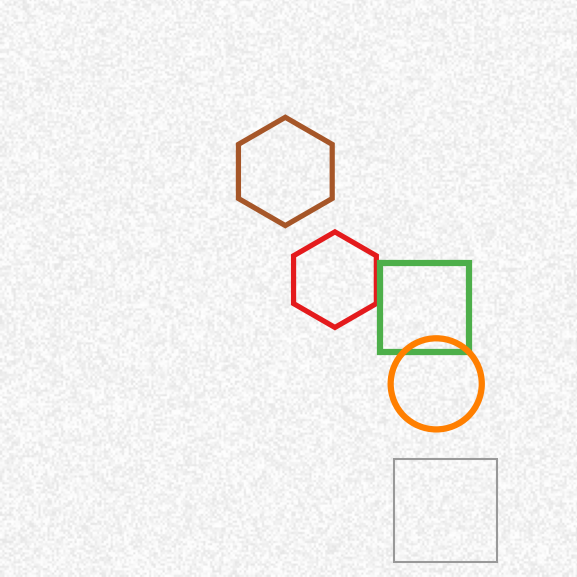[{"shape": "hexagon", "thickness": 2.5, "radius": 0.41, "center": [0.58, 0.515]}, {"shape": "square", "thickness": 3, "radius": 0.38, "center": [0.736, 0.467]}, {"shape": "circle", "thickness": 3, "radius": 0.39, "center": [0.755, 0.334]}, {"shape": "hexagon", "thickness": 2.5, "radius": 0.47, "center": [0.494, 0.702]}, {"shape": "square", "thickness": 1, "radius": 0.45, "center": [0.772, 0.115]}]